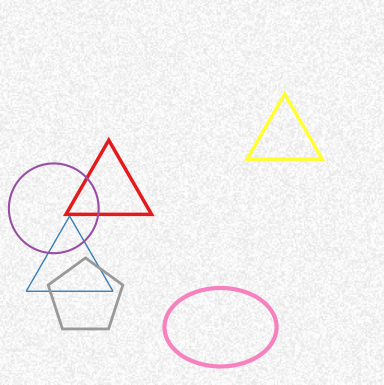[{"shape": "triangle", "thickness": 2.5, "radius": 0.64, "center": [0.283, 0.507]}, {"shape": "triangle", "thickness": 1, "radius": 0.65, "center": [0.181, 0.309]}, {"shape": "circle", "thickness": 1.5, "radius": 0.58, "center": [0.14, 0.459]}, {"shape": "triangle", "thickness": 2.5, "radius": 0.56, "center": [0.74, 0.643]}, {"shape": "oval", "thickness": 3, "radius": 0.73, "center": [0.573, 0.15]}, {"shape": "pentagon", "thickness": 2, "radius": 0.51, "center": [0.222, 0.228]}]